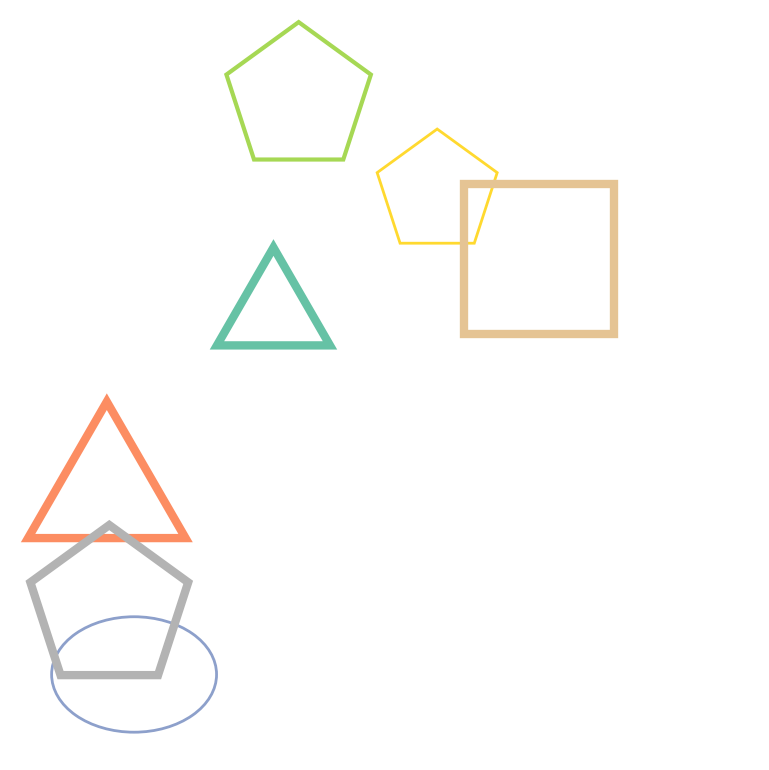[{"shape": "triangle", "thickness": 3, "radius": 0.42, "center": [0.355, 0.594]}, {"shape": "triangle", "thickness": 3, "radius": 0.59, "center": [0.139, 0.36]}, {"shape": "oval", "thickness": 1, "radius": 0.54, "center": [0.174, 0.124]}, {"shape": "pentagon", "thickness": 1.5, "radius": 0.49, "center": [0.388, 0.873]}, {"shape": "pentagon", "thickness": 1, "radius": 0.41, "center": [0.568, 0.75]}, {"shape": "square", "thickness": 3, "radius": 0.49, "center": [0.7, 0.664]}, {"shape": "pentagon", "thickness": 3, "radius": 0.54, "center": [0.142, 0.21]}]